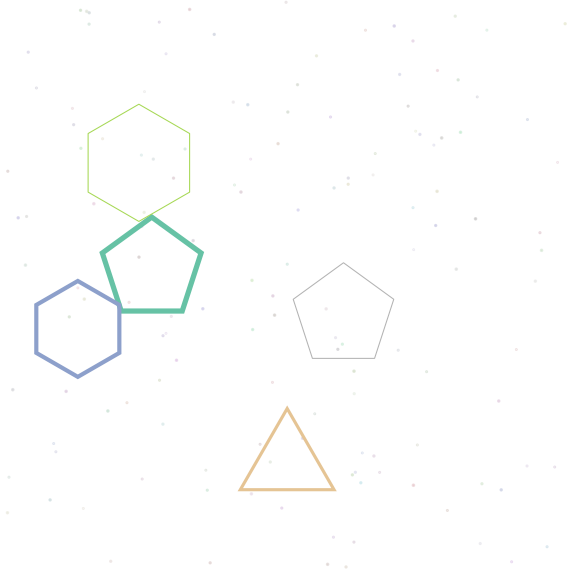[{"shape": "pentagon", "thickness": 2.5, "radius": 0.45, "center": [0.263, 0.533]}, {"shape": "hexagon", "thickness": 2, "radius": 0.42, "center": [0.135, 0.43]}, {"shape": "hexagon", "thickness": 0.5, "radius": 0.51, "center": [0.24, 0.717]}, {"shape": "triangle", "thickness": 1.5, "radius": 0.47, "center": [0.497, 0.198]}, {"shape": "pentagon", "thickness": 0.5, "radius": 0.46, "center": [0.595, 0.453]}]